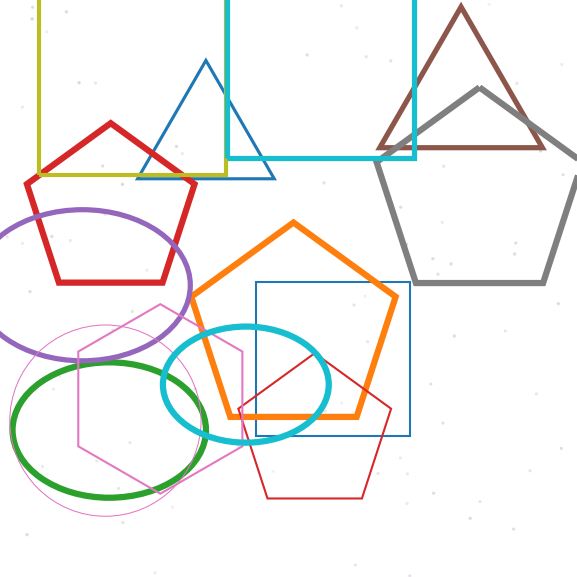[{"shape": "triangle", "thickness": 1.5, "radius": 0.68, "center": [0.357, 0.758]}, {"shape": "square", "thickness": 1, "radius": 0.67, "center": [0.576, 0.377]}, {"shape": "pentagon", "thickness": 3, "radius": 0.93, "center": [0.508, 0.428]}, {"shape": "oval", "thickness": 3, "radius": 0.84, "center": [0.189, 0.254]}, {"shape": "pentagon", "thickness": 1, "radius": 0.7, "center": [0.545, 0.248]}, {"shape": "pentagon", "thickness": 3, "radius": 0.76, "center": [0.192, 0.633]}, {"shape": "oval", "thickness": 2.5, "radius": 0.93, "center": [0.143, 0.505]}, {"shape": "triangle", "thickness": 2.5, "radius": 0.81, "center": [0.798, 0.825]}, {"shape": "circle", "thickness": 0.5, "radius": 0.83, "center": [0.183, 0.271]}, {"shape": "hexagon", "thickness": 1, "radius": 0.82, "center": [0.278, 0.308]}, {"shape": "pentagon", "thickness": 3, "radius": 0.94, "center": [0.83, 0.661]}, {"shape": "square", "thickness": 2, "radius": 0.81, "center": [0.229, 0.858]}, {"shape": "oval", "thickness": 3, "radius": 0.72, "center": [0.426, 0.333]}, {"shape": "square", "thickness": 2.5, "radius": 0.81, "center": [0.555, 0.888]}]